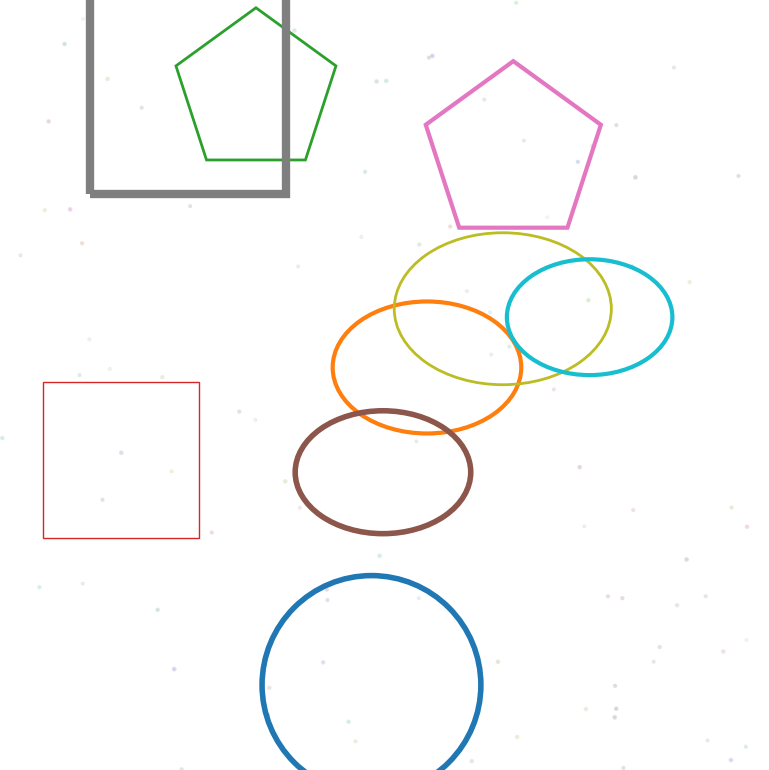[{"shape": "circle", "thickness": 2, "radius": 0.71, "center": [0.482, 0.11]}, {"shape": "oval", "thickness": 1.5, "radius": 0.61, "center": [0.554, 0.523]}, {"shape": "pentagon", "thickness": 1, "radius": 0.55, "center": [0.332, 0.881]}, {"shape": "square", "thickness": 0.5, "radius": 0.51, "center": [0.157, 0.402]}, {"shape": "oval", "thickness": 2, "radius": 0.57, "center": [0.497, 0.387]}, {"shape": "pentagon", "thickness": 1.5, "radius": 0.6, "center": [0.667, 0.801]}, {"shape": "square", "thickness": 3, "radius": 0.63, "center": [0.244, 0.875]}, {"shape": "oval", "thickness": 1, "radius": 0.7, "center": [0.653, 0.599]}, {"shape": "oval", "thickness": 1.5, "radius": 0.54, "center": [0.766, 0.588]}]